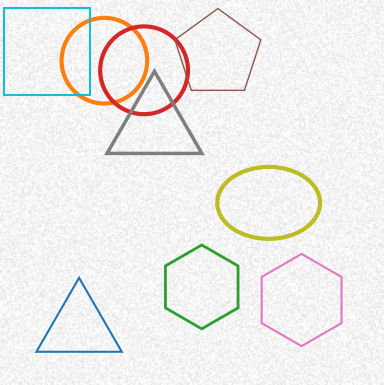[{"shape": "triangle", "thickness": 1.5, "radius": 0.64, "center": [0.205, 0.15]}, {"shape": "circle", "thickness": 3, "radius": 0.56, "center": [0.271, 0.842]}, {"shape": "hexagon", "thickness": 2, "radius": 0.54, "center": [0.524, 0.255]}, {"shape": "circle", "thickness": 3, "radius": 0.57, "center": [0.374, 0.817]}, {"shape": "pentagon", "thickness": 1, "radius": 0.59, "center": [0.566, 0.86]}, {"shape": "hexagon", "thickness": 1.5, "radius": 0.6, "center": [0.783, 0.221]}, {"shape": "triangle", "thickness": 2.5, "radius": 0.71, "center": [0.401, 0.673]}, {"shape": "oval", "thickness": 3, "radius": 0.67, "center": [0.698, 0.473]}, {"shape": "square", "thickness": 1.5, "radius": 0.56, "center": [0.122, 0.866]}]